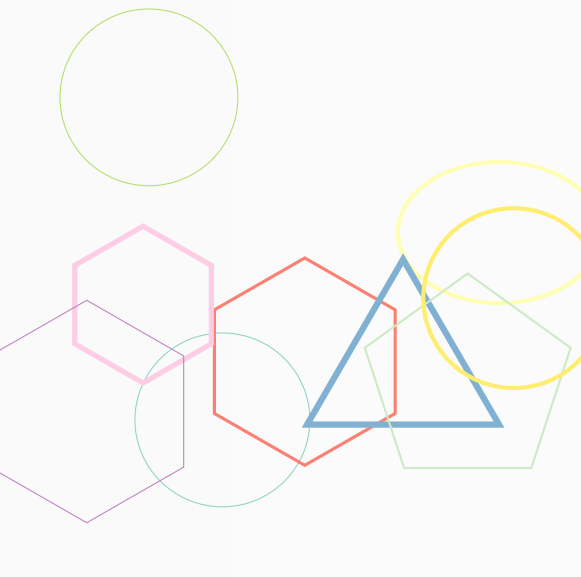[{"shape": "circle", "thickness": 0.5, "radius": 0.75, "center": [0.383, 0.272]}, {"shape": "oval", "thickness": 2, "radius": 0.87, "center": [0.859, 0.596]}, {"shape": "hexagon", "thickness": 1.5, "radius": 0.9, "center": [0.524, 0.373]}, {"shape": "triangle", "thickness": 3, "radius": 0.95, "center": [0.693, 0.359]}, {"shape": "circle", "thickness": 0.5, "radius": 0.77, "center": [0.256, 0.831]}, {"shape": "hexagon", "thickness": 2.5, "radius": 0.68, "center": [0.246, 0.472]}, {"shape": "hexagon", "thickness": 0.5, "radius": 0.96, "center": [0.149, 0.287]}, {"shape": "pentagon", "thickness": 1, "radius": 0.93, "center": [0.805, 0.339]}, {"shape": "circle", "thickness": 2, "radius": 0.78, "center": [0.884, 0.483]}]